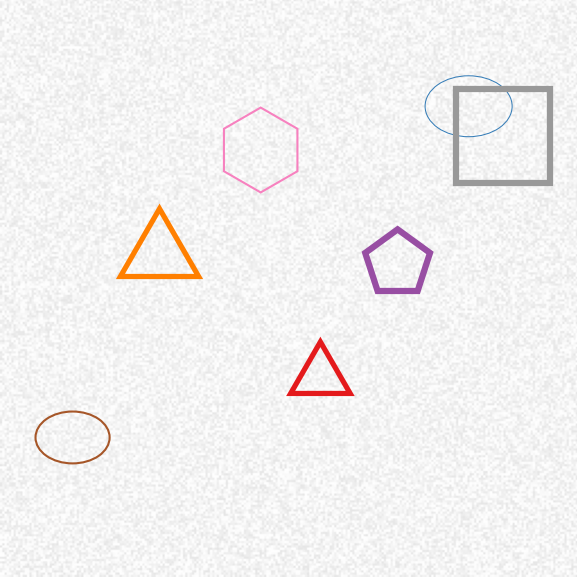[{"shape": "triangle", "thickness": 2.5, "radius": 0.3, "center": [0.555, 0.348]}, {"shape": "oval", "thickness": 0.5, "radius": 0.38, "center": [0.811, 0.815]}, {"shape": "pentagon", "thickness": 3, "radius": 0.29, "center": [0.689, 0.543]}, {"shape": "triangle", "thickness": 2.5, "radius": 0.39, "center": [0.276, 0.559]}, {"shape": "oval", "thickness": 1, "radius": 0.32, "center": [0.126, 0.242]}, {"shape": "hexagon", "thickness": 1, "radius": 0.37, "center": [0.451, 0.739]}, {"shape": "square", "thickness": 3, "radius": 0.4, "center": [0.871, 0.764]}]